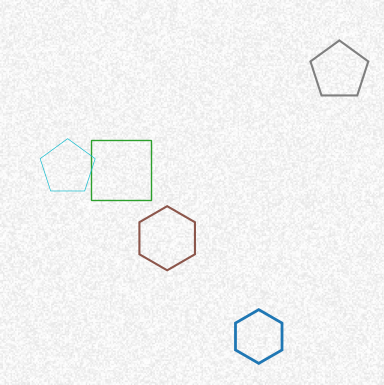[{"shape": "hexagon", "thickness": 2, "radius": 0.35, "center": [0.672, 0.126]}, {"shape": "square", "thickness": 1, "radius": 0.39, "center": [0.314, 0.559]}, {"shape": "hexagon", "thickness": 1.5, "radius": 0.42, "center": [0.434, 0.381]}, {"shape": "pentagon", "thickness": 1.5, "radius": 0.39, "center": [0.882, 0.816]}, {"shape": "pentagon", "thickness": 0.5, "radius": 0.38, "center": [0.176, 0.565]}]